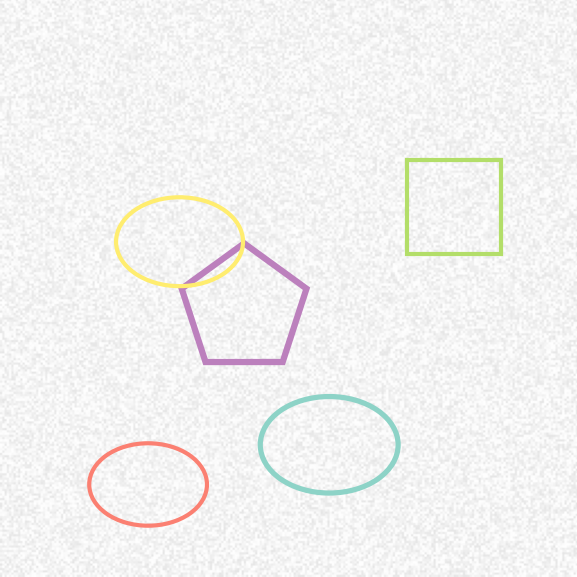[{"shape": "oval", "thickness": 2.5, "radius": 0.6, "center": [0.57, 0.229]}, {"shape": "oval", "thickness": 2, "radius": 0.51, "center": [0.256, 0.16]}, {"shape": "square", "thickness": 2, "radius": 0.41, "center": [0.786, 0.641]}, {"shape": "pentagon", "thickness": 3, "radius": 0.57, "center": [0.423, 0.464]}, {"shape": "oval", "thickness": 2, "radius": 0.55, "center": [0.311, 0.581]}]